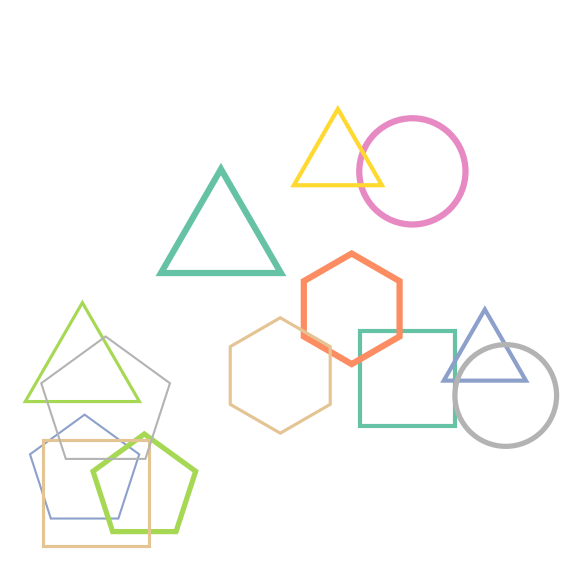[{"shape": "triangle", "thickness": 3, "radius": 0.6, "center": [0.383, 0.586]}, {"shape": "square", "thickness": 2, "radius": 0.41, "center": [0.706, 0.344]}, {"shape": "hexagon", "thickness": 3, "radius": 0.48, "center": [0.609, 0.464]}, {"shape": "pentagon", "thickness": 1, "radius": 0.5, "center": [0.147, 0.182]}, {"shape": "triangle", "thickness": 2, "radius": 0.41, "center": [0.84, 0.381]}, {"shape": "circle", "thickness": 3, "radius": 0.46, "center": [0.714, 0.702]}, {"shape": "pentagon", "thickness": 2.5, "radius": 0.47, "center": [0.25, 0.154]}, {"shape": "triangle", "thickness": 1.5, "radius": 0.57, "center": [0.143, 0.361]}, {"shape": "triangle", "thickness": 2, "radius": 0.44, "center": [0.585, 0.722]}, {"shape": "hexagon", "thickness": 1.5, "radius": 0.5, "center": [0.485, 0.349]}, {"shape": "square", "thickness": 1.5, "radius": 0.46, "center": [0.166, 0.146]}, {"shape": "pentagon", "thickness": 1, "radius": 0.59, "center": [0.183, 0.299]}, {"shape": "circle", "thickness": 2.5, "radius": 0.44, "center": [0.876, 0.314]}]